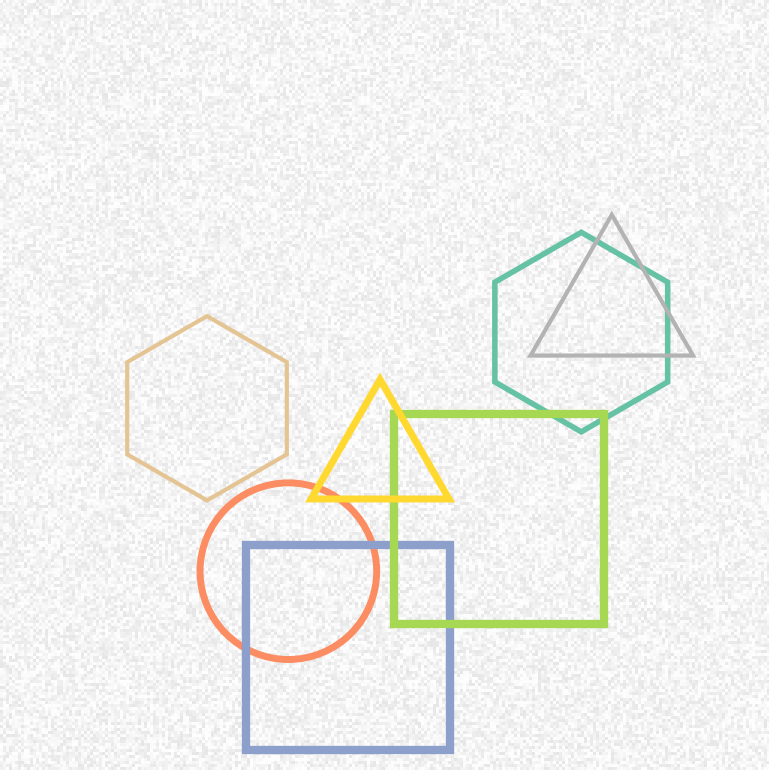[{"shape": "hexagon", "thickness": 2, "radius": 0.65, "center": [0.755, 0.569]}, {"shape": "circle", "thickness": 2.5, "radius": 0.57, "center": [0.374, 0.258]}, {"shape": "square", "thickness": 3, "radius": 0.66, "center": [0.452, 0.159]}, {"shape": "square", "thickness": 3, "radius": 0.68, "center": [0.649, 0.326]}, {"shape": "triangle", "thickness": 2.5, "radius": 0.52, "center": [0.494, 0.404]}, {"shape": "hexagon", "thickness": 1.5, "radius": 0.6, "center": [0.269, 0.47]}, {"shape": "triangle", "thickness": 1.5, "radius": 0.61, "center": [0.795, 0.599]}]